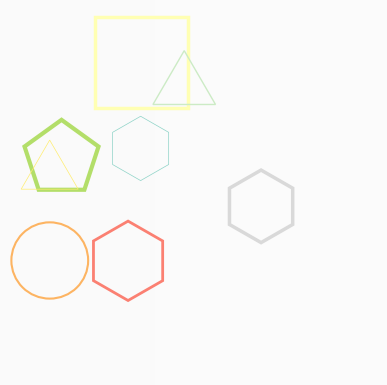[{"shape": "hexagon", "thickness": 0.5, "radius": 0.42, "center": [0.363, 0.614]}, {"shape": "square", "thickness": 2.5, "radius": 0.6, "center": [0.365, 0.838]}, {"shape": "hexagon", "thickness": 2, "radius": 0.52, "center": [0.331, 0.323]}, {"shape": "circle", "thickness": 1.5, "radius": 0.5, "center": [0.128, 0.323]}, {"shape": "pentagon", "thickness": 3, "radius": 0.5, "center": [0.159, 0.588]}, {"shape": "hexagon", "thickness": 2.5, "radius": 0.47, "center": [0.674, 0.464]}, {"shape": "triangle", "thickness": 1, "radius": 0.47, "center": [0.475, 0.775]}, {"shape": "triangle", "thickness": 0.5, "radius": 0.43, "center": [0.128, 0.551]}]